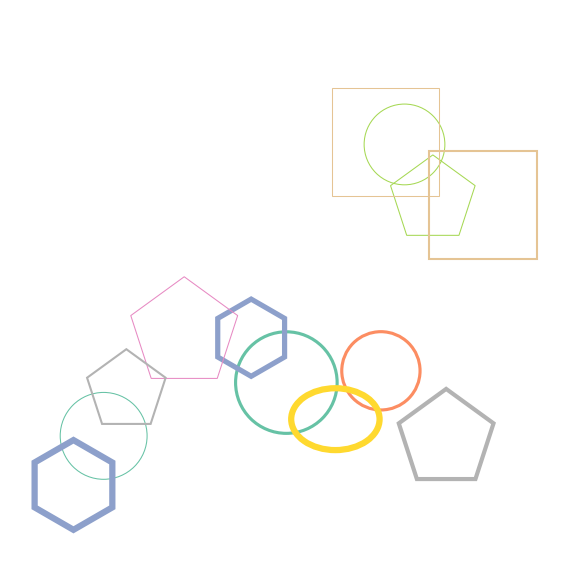[{"shape": "circle", "thickness": 0.5, "radius": 0.38, "center": [0.179, 0.244]}, {"shape": "circle", "thickness": 1.5, "radius": 0.44, "center": [0.496, 0.337]}, {"shape": "circle", "thickness": 1.5, "radius": 0.34, "center": [0.66, 0.357]}, {"shape": "hexagon", "thickness": 3, "radius": 0.39, "center": [0.127, 0.159]}, {"shape": "hexagon", "thickness": 2.5, "radius": 0.33, "center": [0.435, 0.414]}, {"shape": "pentagon", "thickness": 0.5, "radius": 0.49, "center": [0.319, 0.423]}, {"shape": "circle", "thickness": 0.5, "radius": 0.35, "center": [0.7, 0.749]}, {"shape": "pentagon", "thickness": 0.5, "radius": 0.38, "center": [0.749, 0.654]}, {"shape": "oval", "thickness": 3, "radius": 0.38, "center": [0.581, 0.273]}, {"shape": "square", "thickness": 1, "radius": 0.47, "center": [0.837, 0.644]}, {"shape": "square", "thickness": 0.5, "radius": 0.46, "center": [0.668, 0.753]}, {"shape": "pentagon", "thickness": 2, "radius": 0.43, "center": [0.773, 0.239]}, {"shape": "pentagon", "thickness": 1, "radius": 0.36, "center": [0.219, 0.323]}]